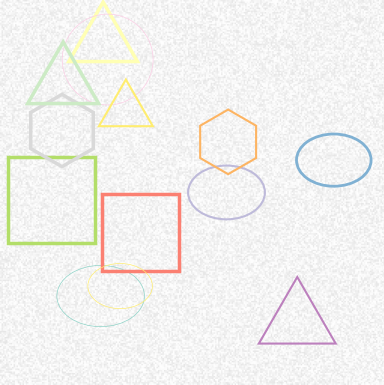[{"shape": "oval", "thickness": 0.5, "radius": 0.57, "center": [0.261, 0.231]}, {"shape": "triangle", "thickness": 2.5, "radius": 0.51, "center": [0.268, 0.892]}, {"shape": "oval", "thickness": 1.5, "radius": 0.5, "center": [0.588, 0.5]}, {"shape": "square", "thickness": 2.5, "radius": 0.5, "center": [0.366, 0.395]}, {"shape": "oval", "thickness": 2, "radius": 0.48, "center": [0.867, 0.584]}, {"shape": "hexagon", "thickness": 1.5, "radius": 0.42, "center": [0.593, 0.632]}, {"shape": "square", "thickness": 2.5, "radius": 0.56, "center": [0.134, 0.48]}, {"shape": "circle", "thickness": 0.5, "radius": 0.59, "center": [0.28, 0.845]}, {"shape": "hexagon", "thickness": 2.5, "radius": 0.47, "center": [0.161, 0.661]}, {"shape": "triangle", "thickness": 1.5, "radius": 0.58, "center": [0.772, 0.165]}, {"shape": "triangle", "thickness": 2.5, "radius": 0.53, "center": [0.164, 0.784]}, {"shape": "triangle", "thickness": 1.5, "radius": 0.4, "center": [0.327, 0.713]}, {"shape": "oval", "thickness": 0.5, "radius": 0.42, "center": [0.312, 0.257]}]